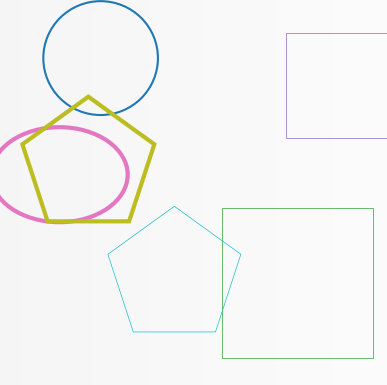[{"shape": "circle", "thickness": 1.5, "radius": 0.74, "center": [0.26, 0.849]}, {"shape": "square", "thickness": 0.5, "radius": 0.97, "center": [0.769, 0.265]}, {"shape": "square", "thickness": 0.5, "radius": 0.68, "center": [0.874, 0.777]}, {"shape": "oval", "thickness": 3, "radius": 0.88, "center": [0.153, 0.546]}, {"shape": "pentagon", "thickness": 3, "radius": 0.89, "center": [0.228, 0.57]}, {"shape": "pentagon", "thickness": 0.5, "radius": 0.9, "center": [0.45, 0.284]}]